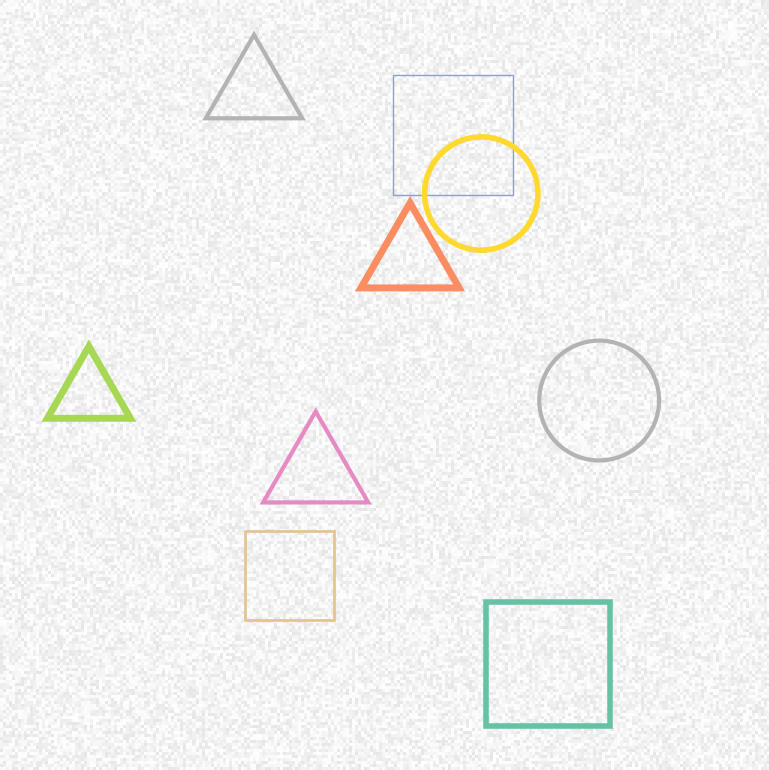[{"shape": "square", "thickness": 2, "radius": 0.4, "center": [0.711, 0.138]}, {"shape": "triangle", "thickness": 2.5, "radius": 0.37, "center": [0.533, 0.663]}, {"shape": "square", "thickness": 0.5, "radius": 0.39, "center": [0.588, 0.824]}, {"shape": "triangle", "thickness": 1.5, "radius": 0.39, "center": [0.41, 0.387]}, {"shape": "triangle", "thickness": 2.5, "radius": 0.31, "center": [0.115, 0.488]}, {"shape": "circle", "thickness": 2, "radius": 0.37, "center": [0.625, 0.749]}, {"shape": "square", "thickness": 1, "radius": 0.29, "center": [0.376, 0.252]}, {"shape": "circle", "thickness": 1.5, "radius": 0.39, "center": [0.778, 0.48]}, {"shape": "triangle", "thickness": 1.5, "radius": 0.36, "center": [0.33, 0.883]}]